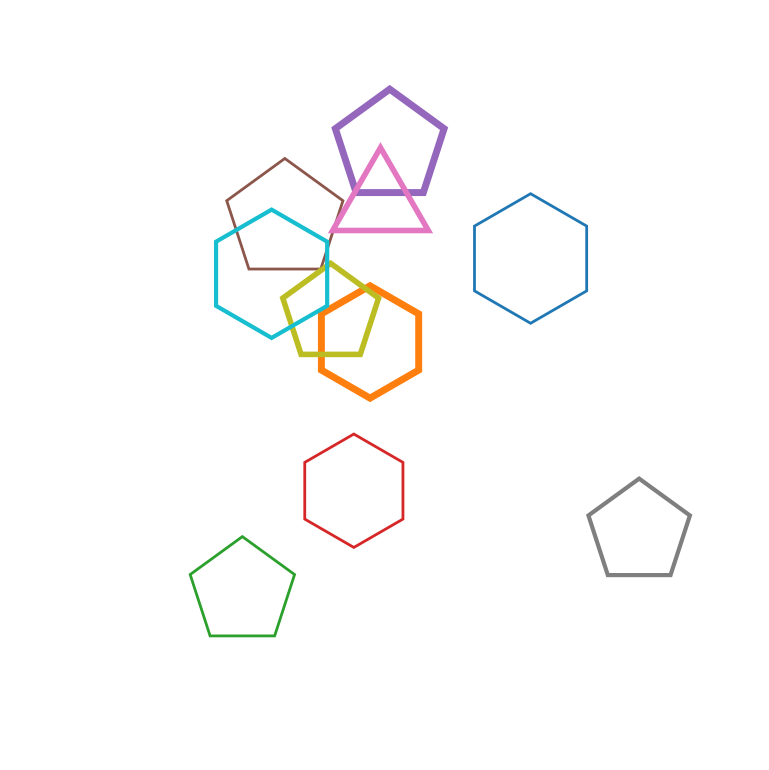[{"shape": "hexagon", "thickness": 1, "radius": 0.42, "center": [0.689, 0.664]}, {"shape": "hexagon", "thickness": 2.5, "radius": 0.36, "center": [0.481, 0.556]}, {"shape": "pentagon", "thickness": 1, "radius": 0.36, "center": [0.315, 0.232]}, {"shape": "hexagon", "thickness": 1, "radius": 0.37, "center": [0.46, 0.363]}, {"shape": "pentagon", "thickness": 2.5, "radius": 0.37, "center": [0.506, 0.81]}, {"shape": "pentagon", "thickness": 1, "radius": 0.4, "center": [0.37, 0.715]}, {"shape": "triangle", "thickness": 2, "radius": 0.36, "center": [0.494, 0.737]}, {"shape": "pentagon", "thickness": 1.5, "radius": 0.35, "center": [0.83, 0.309]}, {"shape": "pentagon", "thickness": 2, "radius": 0.33, "center": [0.429, 0.593]}, {"shape": "hexagon", "thickness": 1.5, "radius": 0.42, "center": [0.353, 0.644]}]